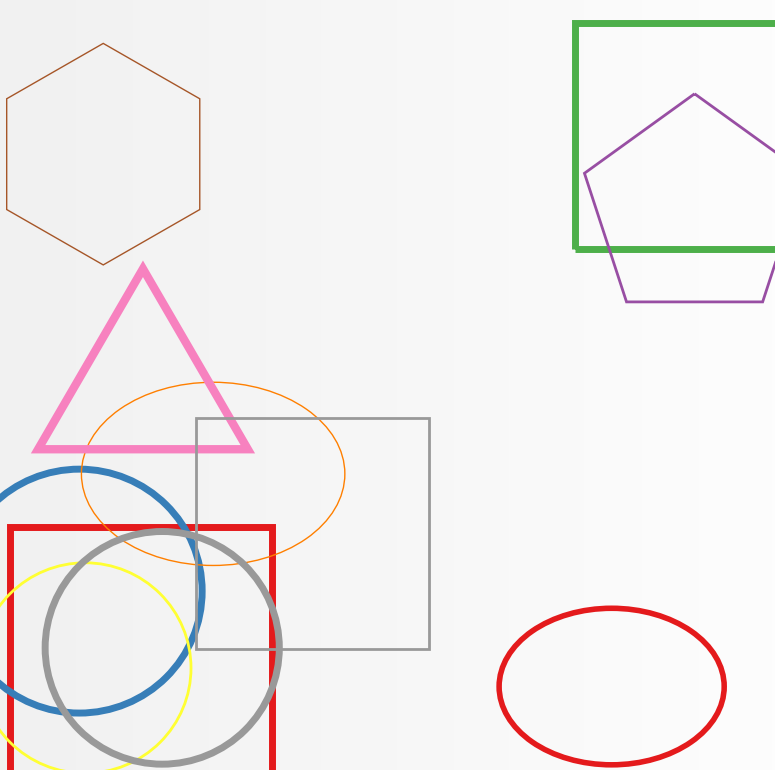[{"shape": "square", "thickness": 2.5, "radius": 0.85, "center": [0.182, 0.146]}, {"shape": "oval", "thickness": 2, "radius": 0.73, "center": [0.789, 0.108]}, {"shape": "circle", "thickness": 2.5, "radius": 0.79, "center": [0.102, 0.232]}, {"shape": "square", "thickness": 2.5, "radius": 0.73, "center": [0.889, 0.823]}, {"shape": "pentagon", "thickness": 1, "radius": 0.75, "center": [0.896, 0.729]}, {"shape": "oval", "thickness": 0.5, "radius": 0.85, "center": [0.275, 0.385]}, {"shape": "circle", "thickness": 1, "radius": 0.68, "center": [0.11, 0.132]}, {"shape": "hexagon", "thickness": 0.5, "radius": 0.72, "center": [0.133, 0.8]}, {"shape": "triangle", "thickness": 3, "radius": 0.78, "center": [0.184, 0.495]}, {"shape": "square", "thickness": 1, "radius": 0.75, "center": [0.403, 0.307]}, {"shape": "circle", "thickness": 2.5, "radius": 0.76, "center": [0.209, 0.159]}]